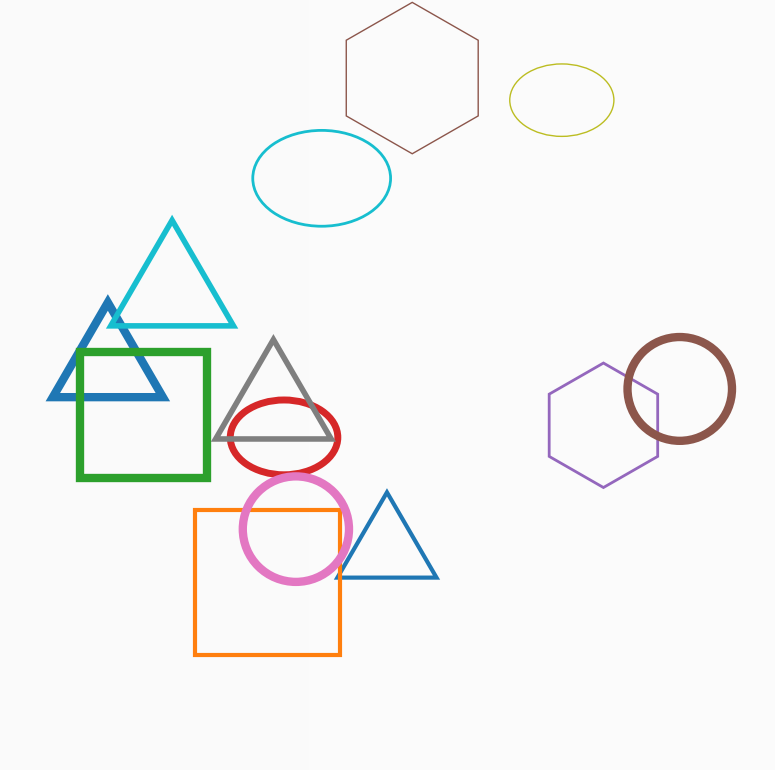[{"shape": "triangle", "thickness": 1.5, "radius": 0.37, "center": [0.499, 0.287]}, {"shape": "triangle", "thickness": 3, "radius": 0.41, "center": [0.139, 0.525]}, {"shape": "square", "thickness": 1.5, "radius": 0.47, "center": [0.345, 0.244]}, {"shape": "square", "thickness": 3, "radius": 0.41, "center": [0.185, 0.461]}, {"shape": "oval", "thickness": 2.5, "radius": 0.35, "center": [0.367, 0.432]}, {"shape": "hexagon", "thickness": 1, "radius": 0.4, "center": [0.779, 0.448]}, {"shape": "hexagon", "thickness": 0.5, "radius": 0.49, "center": [0.532, 0.899]}, {"shape": "circle", "thickness": 3, "radius": 0.34, "center": [0.877, 0.495]}, {"shape": "circle", "thickness": 3, "radius": 0.34, "center": [0.382, 0.313]}, {"shape": "triangle", "thickness": 2, "radius": 0.43, "center": [0.353, 0.473]}, {"shape": "oval", "thickness": 0.5, "radius": 0.34, "center": [0.725, 0.87]}, {"shape": "oval", "thickness": 1, "radius": 0.44, "center": [0.415, 0.768]}, {"shape": "triangle", "thickness": 2, "radius": 0.46, "center": [0.222, 0.623]}]